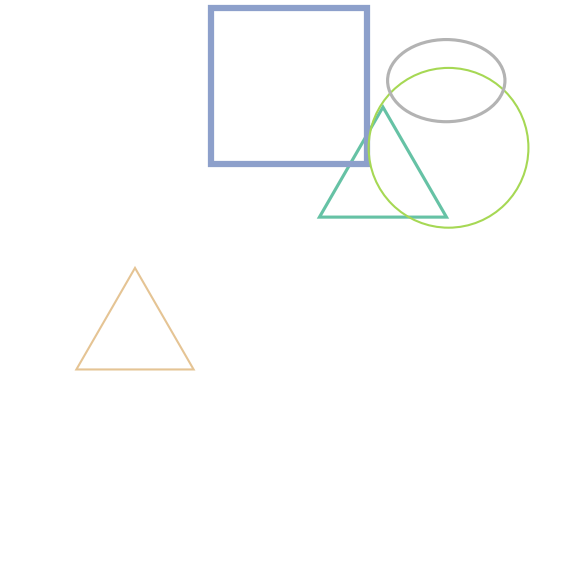[{"shape": "triangle", "thickness": 1.5, "radius": 0.63, "center": [0.663, 0.687]}, {"shape": "square", "thickness": 3, "radius": 0.68, "center": [0.5, 0.85]}, {"shape": "circle", "thickness": 1, "radius": 0.69, "center": [0.777, 0.743]}, {"shape": "triangle", "thickness": 1, "radius": 0.59, "center": [0.234, 0.418]}, {"shape": "oval", "thickness": 1.5, "radius": 0.51, "center": [0.773, 0.86]}]